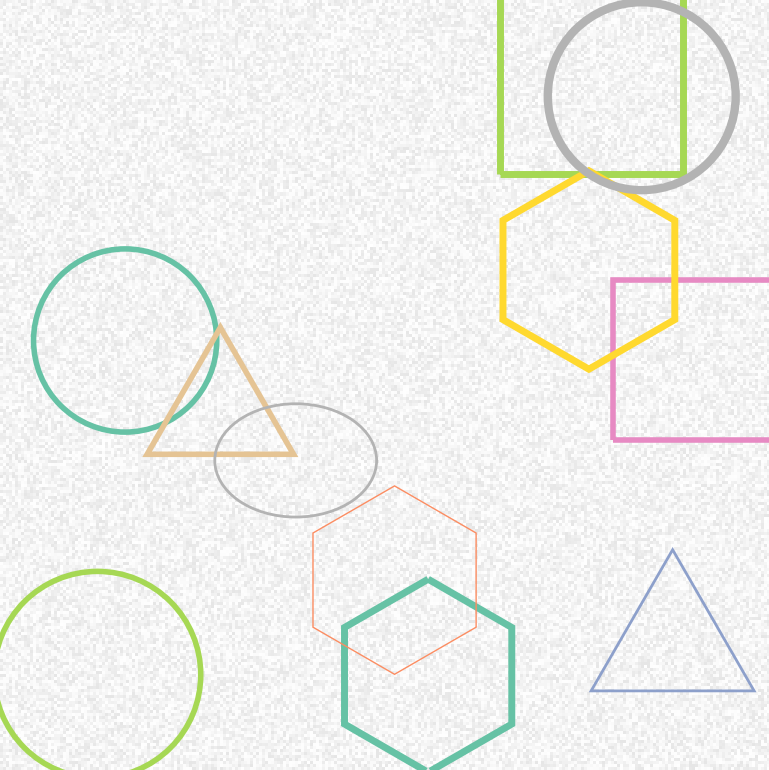[{"shape": "hexagon", "thickness": 2.5, "radius": 0.63, "center": [0.556, 0.122]}, {"shape": "circle", "thickness": 2, "radius": 0.59, "center": [0.163, 0.558]}, {"shape": "hexagon", "thickness": 0.5, "radius": 0.61, "center": [0.512, 0.247]}, {"shape": "triangle", "thickness": 1, "radius": 0.61, "center": [0.874, 0.164]}, {"shape": "square", "thickness": 2, "radius": 0.52, "center": [0.9, 0.532]}, {"shape": "square", "thickness": 2.5, "radius": 0.59, "center": [0.768, 0.893]}, {"shape": "circle", "thickness": 2, "radius": 0.67, "center": [0.127, 0.124]}, {"shape": "hexagon", "thickness": 2.5, "radius": 0.64, "center": [0.765, 0.649]}, {"shape": "triangle", "thickness": 2, "radius": 0.55, "center": [0.286, 0.465]}, {"shape": "circle", "thickness": 3, "radius": 0.61, "center": [0.833, 0.875]}, {"shape": "oval", "thickness": 1, "radius": 0.53, "center": [0.384, 0.402]}]